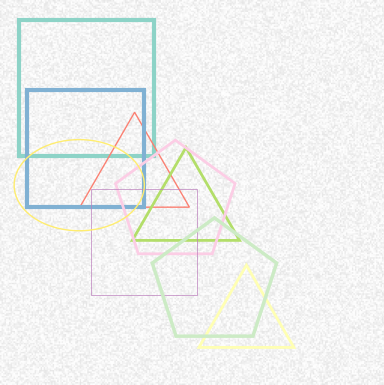[{"shape": "square", "thickness": 3, "radius": 0.88, "center": [0.225, 0.771]}, {"shape": "triangle", "thickness": 2, "radius": 0.71, "center": [0.64, 0.169]}, {"shape": "triangle", "thickness": 1, "radius": 0.82, "center": [0.35, 0.544]}, {"shape": "square", "thickness": 3, "radius": 0.76, "center": [0.223, 0.615]}, {"shape": "triangle", "thickness": 2, "radius": 0.8, "center": [0.483, 0.456]}, {"shape": "pentagon", "thickness": 2, "radius": 0.82, "center": [0.455, 0.473]}, {"shape": "square", "thickness": 0.5, "radius": 0.69, "center": [0.373, 0.372]}, {"shape": "pentagon", "thickness": 2.5, "radius": 0.85, "center": [0.557, 0.264]}, {"shape": "oval", "thickness": 1, "radius": 0.85, "center": [0.206, 0.519]}]